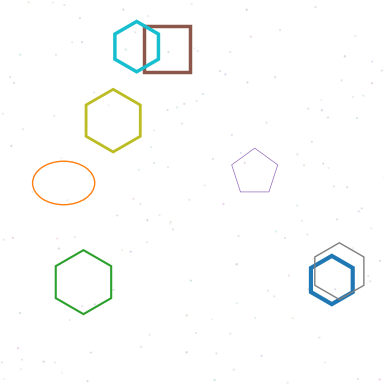[{"shape": "hexagon", "thickness": 3, "radius": 0.31, "center": [0.862, 0.273]}, {"shape": "oval", "thickness": 1, "radius": 0.4, "center": [0.165, 0.525]}, {"shape": "hexagon", "thickness": 1.5, "radius": 0.42, "center": [0.217, 0.267]}, {"shape": "pentagon", "thickness": 0.5, "radius": 0.31, "center": [0.662, 0.552]}, {"shape": "square", "thickness": 2.5, "radius": 0.3, "center": [0.433, 0.873]}, {"shape": "hexagon", "thickness": 1, "radius": 0.37, "center": [0.881, 0.296]}, {"shape": "hexagon", "thickness": 2, "radius": 0.41, "center": [0.294, 0.687]}, {"shape": "hexagon", "thickness": 2.5, "radius": 0.33, "center": [0.355, 0.879]}]